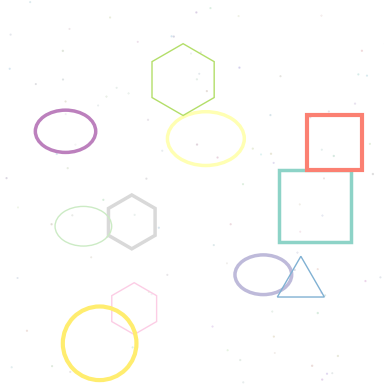[{"shape": "square", "thickness": 2.5, "radius": 0.47, "center": [0.818, 0.466]}, {"shape": "oval", "thickness": 2.5, "radius": 0.5, "center": [0.535, 0.64]}, {"shape": "oval", "thickness": 2.5, "radius": 0.37, "center": [0.684, 0.286]}, {"shape": "square", "thickness": 3, "radius": 0.36, "center": [0.869, 0.629]}, {"shape": "triangle", "thickness": 1, "radius": 0.35, "center": [0.781, 0.264]}, {"shape": "hexagon", "thickness": 1, "radius": 0.47, "center": [0.476, 0.793]}, {"shape": "hexagon", "thickness": 1, "radius": 0.34, "center": [0.349, 0.198]}, {"shape": "hexagon", "thickness": 2.5, "radius": 0.35, "center": [0.342, 0.424]}, {"shape": "oval", "thickness": 2.5, "radius": 0.39, "center": [0.17, 0.659]}, {"shape": "oval", "thickness": 1, "radius": 0.37, "center": [0.217, 0.412]}, {"shape": "circle", "thickness": 3, "radius": 0.48, "center": [0.259, 0.108]}]